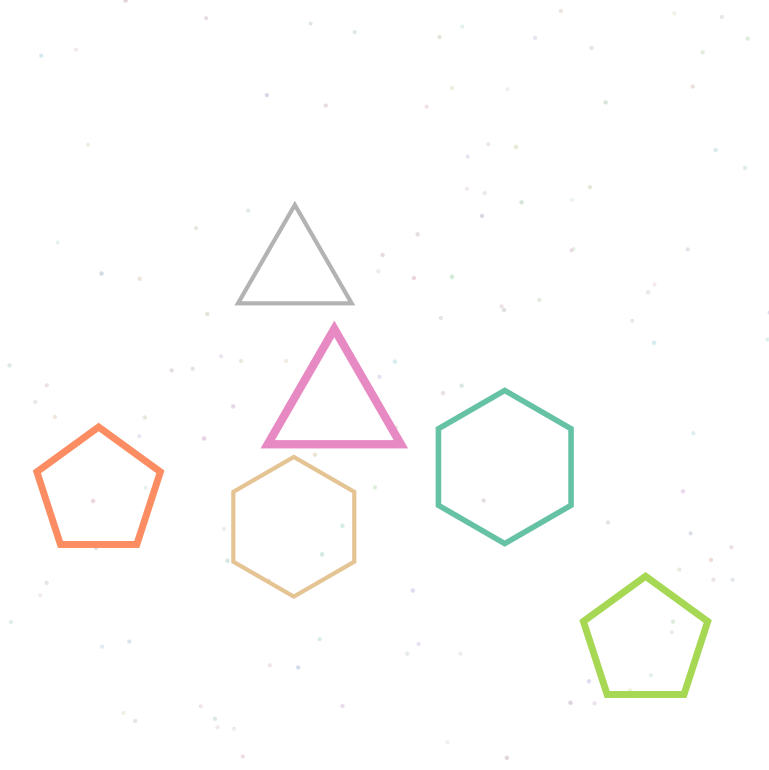[{"shape": "hexagon", "thickness": 2, "radius": 0.5, "center": [0.656, 0.393]}, {"shape": "pentagon", "thickness": 2.5, "radius": 0.42, "center": [0.128, 0.361]}, {"shape": "triangle", "thickness": 3, "radius": 0.5, "center": [0.434, 0.473]}, {"shape": "pentagon", "thickness": 2.5, "radius": 0.42, "center": [0.838, 0.167]}, {"shape": "hexagon", "thickness": 1.5, "radius": 0.45, "center": [0.382, 0.316]}, {"shape": "triangle", "thickness": 1.5, "radius": 0.43, "center": [0.383, 0.649]}]